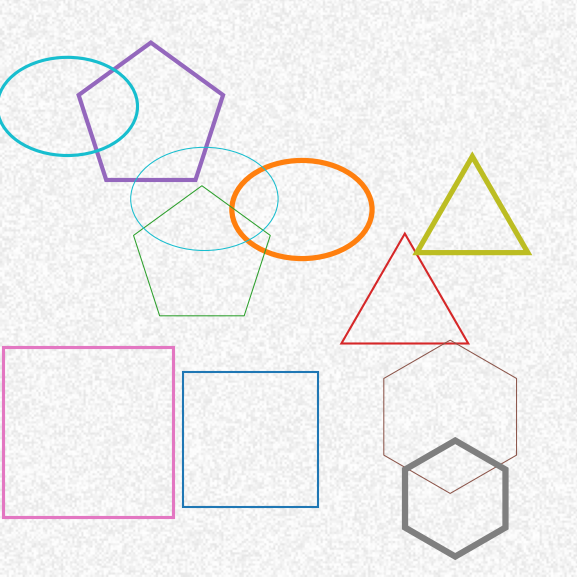[{"shape": "square", "thickness": 1, "radius": 0.58, "center": [0.434, 0.238]}, {"shape": "oval", "thickness": 2.5, "radius": 0.61, "center": [0.523, 0.636]}, {"shape": "pentagon", "thickness": 0.5, "radius": 0.62, "center": [0.35, 0.553]}, {"shape": "triangle", "thickness": 1, "radius": 0.63, "center": [0.701, 0.468]}, {"shape": "pentagon", "thickness": 2, "radius": 0.66, "center": [0.261, 0.794]}, {"shape": "hexagon", "thickness": 0.5, "radius": 0.66, "center": [0.78, 0.277]}, {"shape": "square", "thickness": 1.5, "radius": 0.74, "center": [0.152, 0.251]}, {"shape": "hexagon", "thickness": 3, "radius": 0.5, "center": [0.788, 0.136]}, {"shape": "triangle", "thickness": 2.5, "radius": 0.56, "center": [0.818, 0.617]}, {"shape": "oval", "thickness": 0.5, "radius": 0.64, "center": [0.354, 0.655]}, {"shape": "oval", "thickness": 1.5, "radius": 0.61, "center": [0.117, 0.815]}]